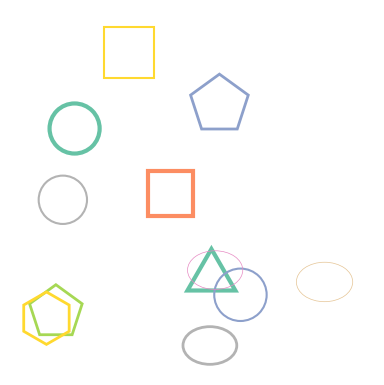[{"shape": "triangle", "thickness": 3, "radius": 0.36, "center": [0.549, 0.281]}, {"shape": "circle", "thickness": 3, "radius": 0.33, "center": [0.194, 0.666]}, {"shape": "square", "thickness": 3, "radius": 0.29, "center": [0.443, 0.497]}, {"shape": "circle", "thickness": 1.5, "radius": 0.34, "center": [0.625, 0.234]}, {"shape": "pentagon", "thickness": 2, "radius": 0.39, "center": [0.57, 0.729]}, {"shape": "oval", "thickness": 0.5, "radius": 0.36, "center": [0.559, 0.298]}, {"shape": "pentagon", "thickness": 2, "radius": 0.36, "center": [0.145, 0.189]}, {"shape": "hexagon", "thickness": 2, "radius": 0.34, "center": [0.121, 0.174]}, {"shape": "square", "thickness": 1.5, "radius": 0.33, "center": [0.336, 0.864]}, {"shape": "oval", "thickness": 0.5, "radius": 0.37, "center": [0.843, 0.268]}, {"shape": "oval", "thickness": 2, "radius": 0.35, "center": [0.545, 0.103]}, {"shape": "circle", "thickness": 1.5, "radius": 0.31, "center": [0.163, 0.481]}]